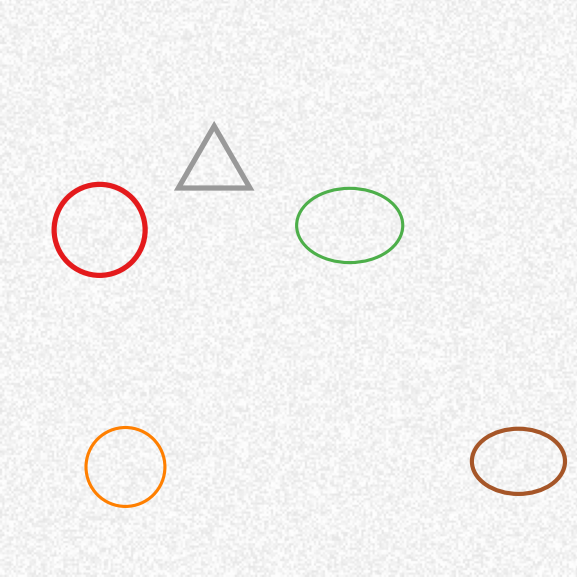[{"shape": "circle", "thickness": 2.5, "radius": 0.39, "center": [0.173, 0.601]}, {"shape": "oval", "thickness": 1.5, "radius": 0.46, "center": [0.606, 0.609]}, {"shape": "circle", "thickness": 1.5, "radius": 0.34, "center": [0.217, 0.191]}, {"shape": "oval", "thickness": 2, "radius": 0.4, "center": [0.898, 0.2]}, {"shape": "triangle", "thickness": 2.5, "radius": 0.36, "center": [0.371, 0.709]}]